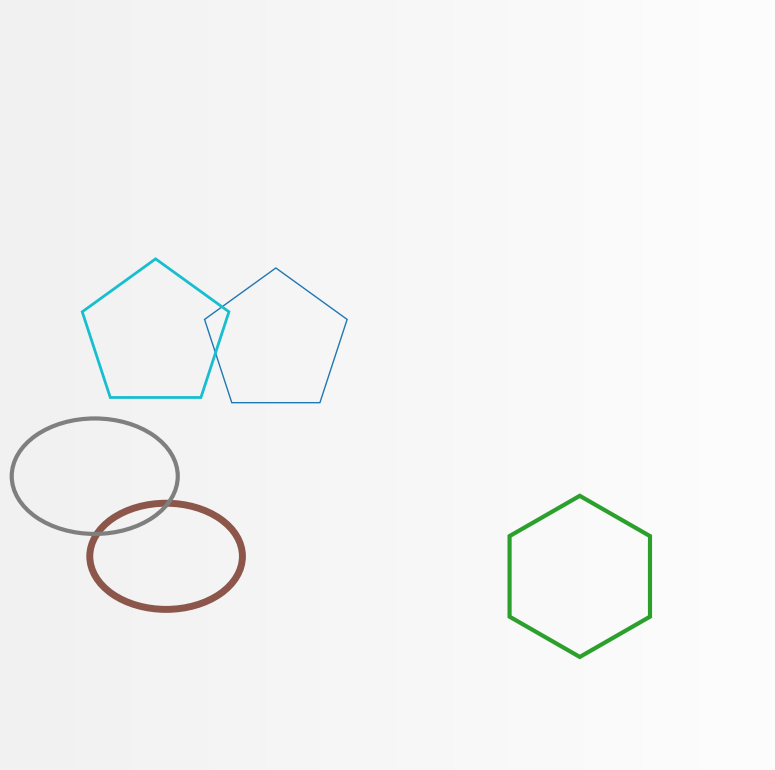[{"shape": "pentagon", "thickness": 0.5, "radius": 0.48, "center": [0.356, 0.555]}, {"shape": "hexagon", "thickness": 1.5, "radius": 0.52, "center": [0.748, 0.251]}, {"shape": "oval", "thickness": 2.5, "radius": 0.49, "center": [0.214, 0.278]}, {"shape": "oval", "thickness": 1.5, "radius": 0.54, "center": [0.122, 0.382]}, {"shape": "pentagon", "thickness": 1, "radius": 0.5, "center": [0.201, 0.564]}]